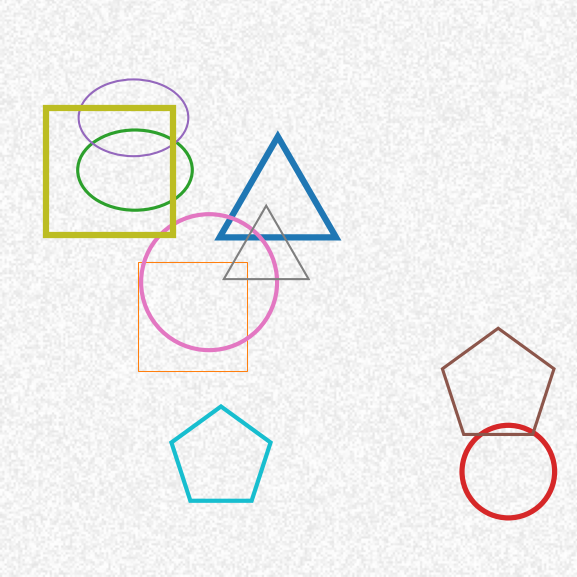[{"shape": "triangle", "thickness": 3, "radius": 0.58, "center": [0.481, 0.646]}, {"shape": "square", "thickness": 0.5, "radius": 0.47, "center": [0.333, 0.451]}, {"shape": "oval", "thickness": 1.5, "radius": 0.5, "center": [0.234, 0.705]}, {"shape": "circle", "thickness": 2.5, "radius": 0.4, "center": [0.88, 0.182]}, {"shape": "oval", "thickness": 1, "radius": 0.47, "center": [0.231, 0.795]}, {"shape": "pentagon", "thickness": 1.5, "radius": 0.51, "center": [0.863, 0.329]}, {"shape": "circle", "thickness": 2, "radius": 0.59, "center": [0.362, 0.511]}, {"shape": "triangle", "thickness": 1, "radius": 0.42, "center": [0.461, 0.558]}, {"shape": "square", "thickness": 3, "radius": 0.55, "center": [0.189, 0.702]}, {"shape": "pentagon", "thickness": 2, "radius": 0.45, "center": [0.383, 0.205]}]